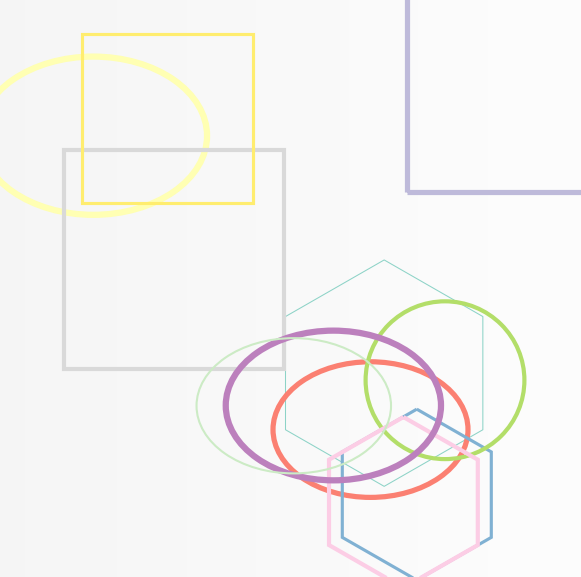[{"shape": "hexagon", "thickness": 0.5, "radius": 0.98, "center": [0.661, 0.353]}, {"shape": "oval", "thickness": 3, "radius": 0.98, "center": [0.16, 0.764]}, {"shape": "square", "thickness": 2.5, "radius": 0.98, "center": [0.898, 0.863]}, {"shape": "oval", "thickness": 2.5, "radius": 0.84, "center": [0.637, 0.255]}, {"shape": "hexagon", "thickness": 1.5, "radius": 0.74, "center": [0.717, 0.143]}, {"shape": "circle", "thickness": 2, "radius": 0.68, "center": [0.766, 0.341]}, {"shape": "hexagon", "thickness": 2, "radius": 0.74, "center": [0.694, 0.129]}, {"shape": "square", "thickness": 2, "radius": 0.95, "center": [0.299, 0.55]}, {"shape": "oval", "thickness": 3, "radius": 0.93, "center": [0.574, 0.297]}, {"shape": "oval", "thickness": 1, "radius": 0.84, "center": [0.505, 0.296]}, {"shape": "square", "thickness": 1.5, "radius": 0.73, "center": [0.289, 0.794]}]